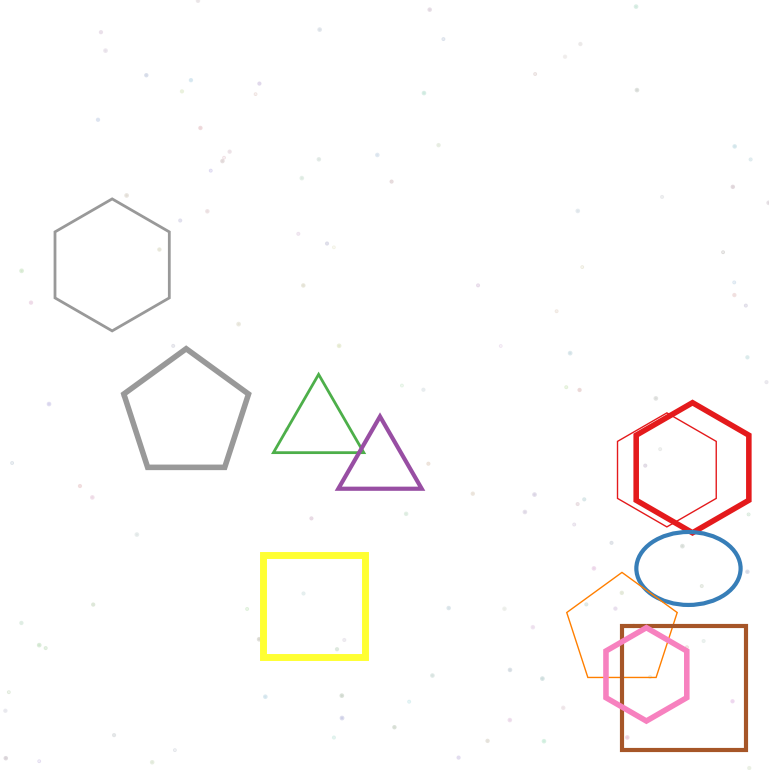[{"shape": "hexagon", "thickness": 2, "radius": 0.42, "center": [0.899, 0.393]}, {"shape": "hexagon", "thickness": 0.5, "radius": 0.37, "center": [0.866, 0.39]}, {"shape": "oval", "thickness": 1.5, "radius": 0.34, "center": [0.894, 0.262]}, {"shape": "triangle", "thickness": 1, "radius": 0.34, "center": [0.414, 0.446]}, {"shape": "triangle", "thickness": 1.5, "radius": 0.31, "center": [0.494, 0.397]}, {"shape": "pentagon", "thickness": 0.5, "radius": 0.38, "center": [0.808, 0.181]}, {"shape": "square", "thickness": 2.5, "radius": 0.33, "center": [0.408, 0.212]}, {"shape": "square", "thickness": 1.5, "radius": 0.4, "center": [0.888, 0.107]}, {"shape": "hexagon", "thickness": 2, "radius": 0.3, "center": [0.839, 0.124]}, {"shape": "hexagon", "thickness": 1, "radius": 0.43, "center": [0.146, 0.656]}, {"shape": "pentagon", "thickness": 2, "radius": 0.43, "center": [0.242, 0.462]}]